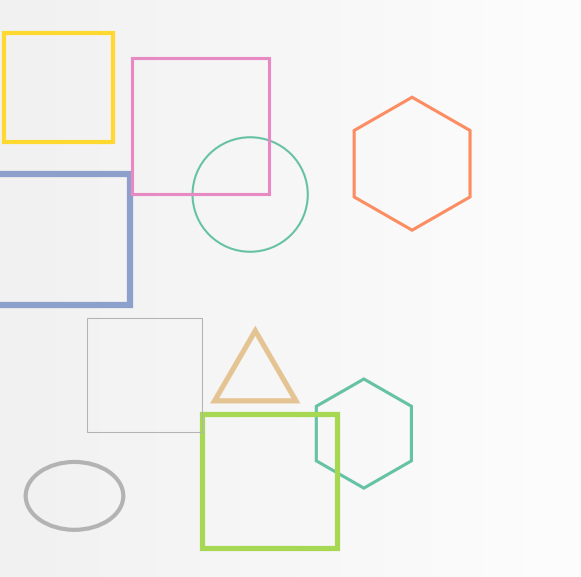[{"shape": "hexagon", "thickness": 1.5, "radius": 0.47, "center": [0.626, 0.248]}, {"shape": "circle", "thickness": 1, "radius": 0.5, "center": [0.43, 0.662]}, {"shape": "hexagon", "thickness": 1.5, "radius": 0.58, "center": [0.709, 0.716]}, {"shape": "square", "thickness": 3, "radius": 0.57, "center": [0.111, 0.584]}, {"shape": "square", "thickness": 1.5, "radius": 0.59, "center": [0.346, 0.78]}, {"shape": "square", "thickness": 2.5, "radius": 0.58, "center": [0.464, 0.166]}, {"shape": "square", "thickness": 2, "radius": 0.47, "center": [0.101, 0.847]}, {"shape": "triangle", "thickness": 2.5, "radius": 0.4, "center": [0.439, 0.345]}, {"shape": "oval", "thickness": 2, "radius": 0.42, "center": [0.128, 0.14]}, {"shape": "square", "thickness": 0.5, "radius": 0.49, "center": [0.249, 0.349]}]